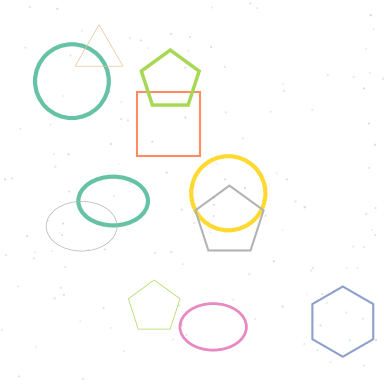[{"shape": "oval", "thickness": 3, "radius": 0.45, "center": [0.294, 0.478]}, {"shape": "circle", "thickness": 3, "radius": 0.48, "center": [0.187, 0.789]}, {"shape": "square", "thickness": 1.5, "radius": 0.41, "center": [0.438, 0.678]}, {"shape": "hexagon", "thickness": 1.5, "radius": 0.46, "center": [0.89, 0.165]}, {"shape": "oval", "thickness": 2, "radius": 0.43, "center": [0.554, 0.151]}, {"shape": "pentagon", "thickness": 2.5, "radius": 0.39, "center": [0.442, 0.791]}, {"shape": "pentagon", "thickness": 0.5, "radius": 0.35, "center": [0.401, 0.202]}, {"shape": "circle", "thickness": 3, "radius": 0.48, "center": [0.593, 0.498]}, {"shape": "triangle", "thickness": 0.5, "radius": 0.36, "center": [0.257, 0.864]}, {"shape": "oval", "thickness": 0.5, "radius": 0.46, "center": [0.212, 0.412]}, {"shape": "pentagon", "thickness": 1.5, "radius": 0.47, "center": [0.596, 0.425]}]